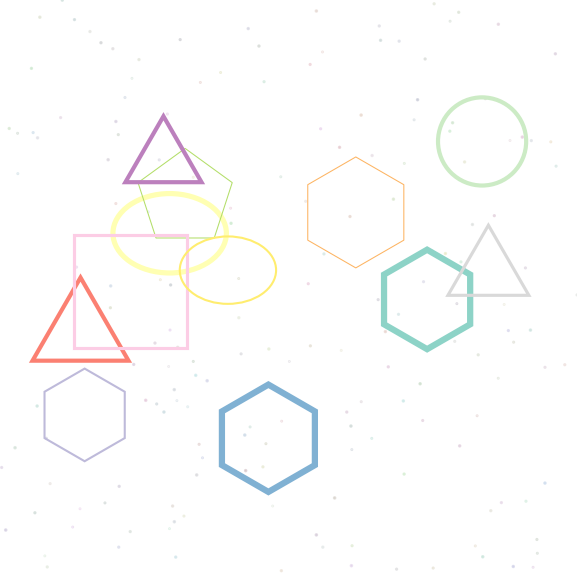[{"shape": "hexagon", "thickness": 3, "radius": 0.43, "center": [0.74, 0.481]}, {"shape": "oval", "thickness": 2.5, "radius": 0.49, "center": [0.294, 0.595]}, {"shape": "hexagon", "thickness": 1, "radius": 0.4, "center": [0.147, 0.281]}, {"shape": "triangle", "thickness": 2, "radius": 0.48, "center": [0.139, 0.423]}, {"shape": "hexagon", "thickness": 3, "radius": 0.46, "center": [0.465, 0.24]}, {"shape": "hexagon", "thickness": 0.5, "radius": 0.48, "center": [0.616, 0.631]}, {"shape": "pentagon", "thickness": 0.5, "radius": 0.43, "center": [0.321, 0.656]}, {"shape": "square", "thickness": 1.5, "radius": 0.49, "center": [0.226, 0.494]}, {"shape": "triangle", "thickness": 1.5, "radius": 0.4, "center": [0.846, 0.528]}, {"shape": "triangle", "thickness": 2, "radius": 0.38, "center": [0.283, 0.722]}, {"shape": "circle", "thickness": 2, "radius": 0.38, "center": [0.835, 0.754]}, {"shape": "oval", "thickness": 1, "radius": 0.42, "center": [0.395, 0.531]}]